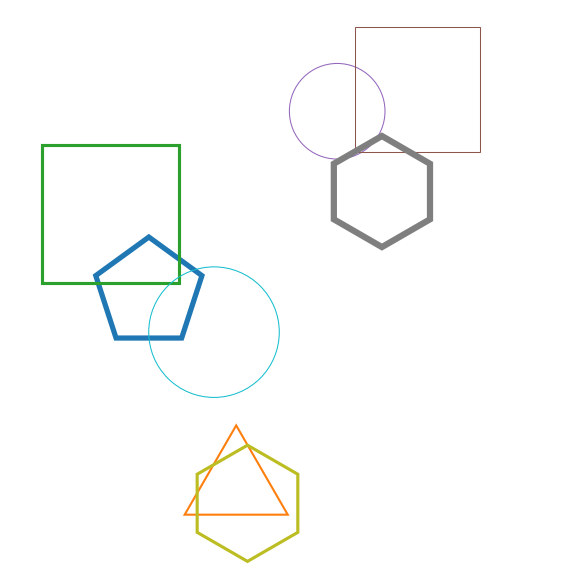[{"shape": "pentagon", "thickness": 2.5, "radius": 0.48, "center": [0.258, 0.492]}, {"shape": "triangle", "thickness": 1, "radius": 0.52, "center": [0.409, 0.159]}, {"shape": "square", "thickness": 1.5, "radius": 0.59, "center": [0.192, 0.629]}, {"shape": "circle", "thickness": 0.5, "radius": 0.41, "center": [0.584, 0.806]}, {"shape": "square", "thickness": 0.5, "radius": 0.54, "center": [0.723, 0.844]}, {"shape": "hexagon", "thickness": 3, "radius": 0.48, "center": [0.661, 0.667]}, {"shape": "hexagon", "thickness": 1.5, "radius": 0.5, "center": [0.429, 0.128]}, {"shape": "circle", "thickness": 0.5, "radius": 0.57, "center": [0.371, 0.424]}]